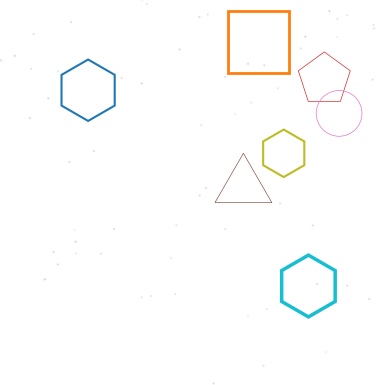[{"shape": "hexagon", "thickness": 1.5, "radius": 0.4, "center": [0.229, 0.766]}, {"shape": "square", "thickness": 2, "radius": 0.4, "center": [0.672, 0.892]}, {"shape": "pentagon", "thickness": 0.5, "radius": 0.35, "center": [0.842, 0.794]}, {"shape": "triangle", "thickness": 0.5, "radius": 0.43, "center": [0.632, 0.517]}, {"shape": "circle", "thickness": 0.5, "radius": 0.3, "center": [0.881, 0.705]}, {"shape": "hexagon", "thickness": 1.5, "radius": 0.31, "center": [0.737, 0.602]}, {"shape": "hexagon", "thickness": 2.5, "radius": 0.4, "center": [0.801, 0.257]}]